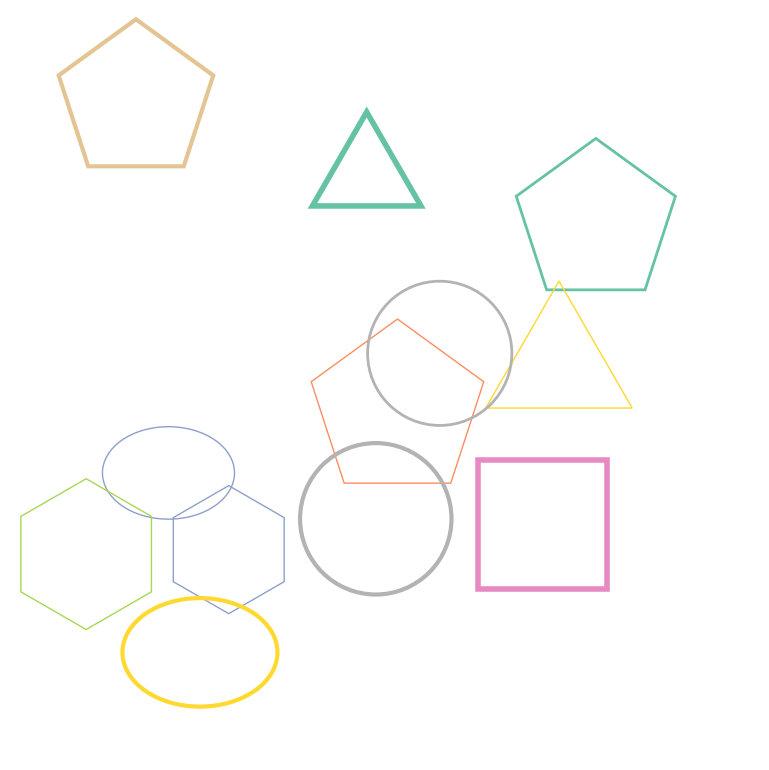[{"shape": "triangle", "thickness": 2, "radius": 0.41, "center": [0.476, 0.773]}, {"shape": "pentagon", "thickness": 1, "radius": 0.54, "center": [0.774, 0.712]}, {"shape": "pentagon", "thickness": 0.5, "radius": 0.59, "center": [0.516, 0.468]}, {"shape": "oval", "thickness": 0.5, "radius": 0.43, "center": [0.219, 0.386]}, {"shape": "hexagon", "thickness": 0.5, "radius": 0.42, "center": [0.297, 0.286]}, {"shape": "square", "thickness": 2, "radius": 0.42, "center": [0.705, 0.319]}, {"shape": "hexagon", "thickness": 0.5, "radius": 0.49, "center": [0.112, 0.28]}, {"shape": "triangle", "thickness": 0.5, "radius": 0.55, "center": [0.726, 0.525]}, {"shape": "oval", "thickness": 1.5, "radius": 0.5, "center": [0.26, 0.153]}, {"shape": "pentagon", "thickness": 1.5, "radius": 0.53, "center": [0.177, 0.869]}, {"shape": "circle", "thickness": 1.5, "radius": 0.49, "center": [0.488, 0.326]}, {"shape": "circle", "thickness": 1, "radius": 0.47, "center": [0.571, 0.541]}]